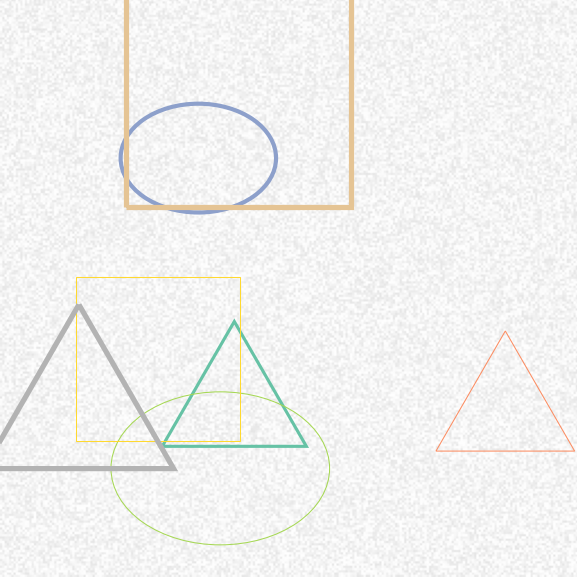[{"shape": "triangle", "thickness": 1.5, "radius": 0.72, "center": [0.406, 0.298]}, {"shape": "triangle", "thickness": 0.5, "radius": 0.69, "center": [0.875, 0.287]}, {"shape": "oval", "thickness": 2, "radius": 0.67, "center": [0.343, 0.725]}, {"shape": "oval", "thickness": 0.5, "radius": 0.95, "center": [0.381, 0.188]}, {"shape": "square", "thickness": 0.5, "radius": 0.71, "center": [0.273, 0.377]}, {"shape": "square", "thickness": 2.5, "radius": 0.97, "center": [0.413, 0.835]}, {"shape": "triangle", "thickness": 2.5, "radius": 0.95, "center": [0.137, 0.282]}]